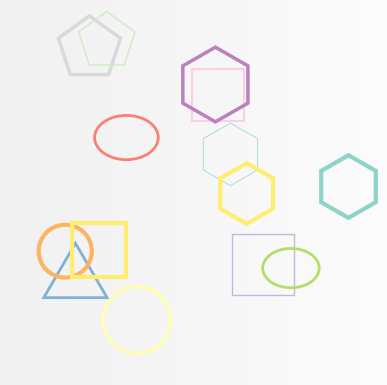[{"shape": "hexagon", "thickness": 3, "radius": 0.41, "center": [0.899, 0.515]}, {"shape": "hexagon", "thickness": 0.5, "radius": 0.41, "center": [0.595, 0.599]}, {"shape": "circle", "thickness": 2.5, "radius": 0.43, "center": [0.353, 0.169]}, {"shape": "square", "thickness": 1, "radius": 0.4, "center": [0.679, 0.314]}, {"shape": "oval", "thickness": 2, "radius": 0.41, "center": [0.326, 0.643]}, {"shape": "triangle", "thickness": 2, "radius": 0.47, "center": [0.195, 0.274]}, {"shape": "circle", "thickness": 3, "radius": 0.34, "center": [0.168, 0.348]}, {"shape": "oval", "thickness": 2, "radius": 0.36, "center": [0.751, 0.304]}, {"shape": "square", "thickness": 1.5, "radius": 0.33, "center": [0.563, 0.753]}, {"shape": "pentagon", "thickness": 2.5, "radius": 0.42, "center": [0.231, 0.875]}, {"shape": "hexagon", "thickness": 2.5, "radius": 0.48, "center": [0.556, 0.78]}, {"shape": "pentagon", "thickness": 1, "radius": 0.38, "center": [0.275, 0.893]}, {"shape": "hexagon", "thickness": 3, "radius": 0.39, "center": [0.637, 0.497]}, {"shape": "square", "thickness": 3, "radius": 0.35, "center": [0.255, 0.35]}]